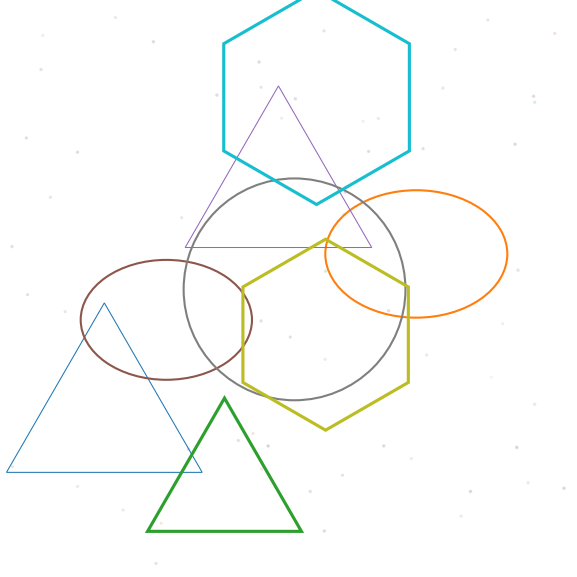[{"shape": "triangle", "thickness": 0.5, "radius": 0.98, "center": [0.181, 0.279]}, {"shape": "oval", "thickness": 1, "radius": 0.79, "center": [0.721, 0.559]}, {"shape": "triangle", "thickness": 1.5, "radius": 0.77, "center": [0.389, 0.156]}, {"shape": "triangle", "thickness": 0.5, "radius": 0.93, "center": [0.482, 0.664]}, {"shape": "oval", "thickness": 1, "radius": 0.74, "center": [0.288, 0.445]}, {"shape": "circle", "thickness": 1, "radius": 0.96, "center": [0.51, 0.498]}, {"shape": "hexagon", "thickness": 1.5, "radius": 0.83, "center": [0.564, 0.42]}, {"shape": "hexagon", "thickness": 1.5, "radius": 0.93, "center": [0.548, 0.831]}]